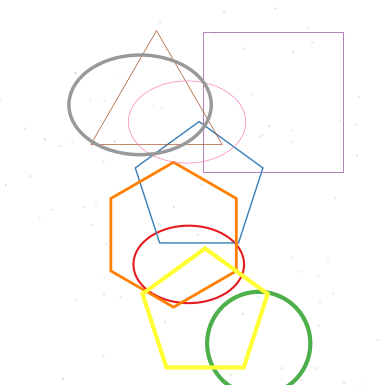[{"shape": "oval", "thickness": 1.5, "radius": 0.72, "center": [0.49, 0.313]}, {"shape": "pentagon", "thickness": 1, "radius": 0.87, "center": [0.517, 0.51]}, {"shape": "circle", "thickness": 3, "radius": 0.67, "center": [0.672, 0.108]}, {"shape": "square", "thickness": 0.5, "radius": 0.91, "center": [0.71, 0.735]}, {"shape": "hexagon", "thickness": 2, "radius": 0.94, "center": [0.451, 0.39]}, {"shape": "pentagon", "thickness": 3, "radius": 0.85, "center": [0.533, 0.184]}, {"shape": "triangle", "thickness": 0.5, "radius": 0.99, "center": [0.406, 0.723]}, {"shape": "oval", "thickness": 0.5, "radius": 0.76, "center": [0.486, 0.683]}, {"shape": "oval", "thickness": 2.5, "radius": 0.92, "center": [0.364, 0.728]}]